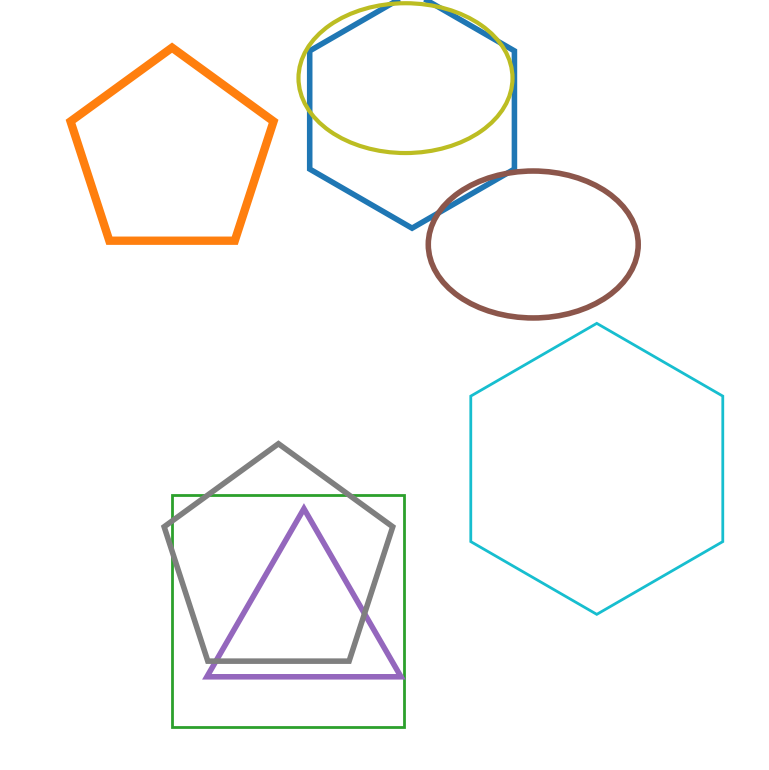[{"shape": "hexagon", "thickness": 2, "radius": 0.77, "center": [0.535, 0.857]}, {"shape": "pentagon", "thickness": 3, "radius": 0.69, "center": [0.223, 0.8]}, {"shape": "square", "thickness": 1, "radius": 0.75, "center": [0.374, 0.206]}, {"shape": "triangle", "thickness": 2, "radius": 0.73, "center": [0.395, 0.194]}, {"shape": "oval", "thickness": 2, "radius": 0.68, "center": [0.693, 0.682]}, {"shape": "pentagon", "thickness": 2, "radius": 0.78, "center": [0.362, 0.268]}, {"shape": "oval", "thickness": 1.5, "radius": 0.69, "center": [0.527, 0.899]}, {"shape": "hexagon", "thickness": 1, "radius": 0.94, "center": [0.775, 0.391]}]